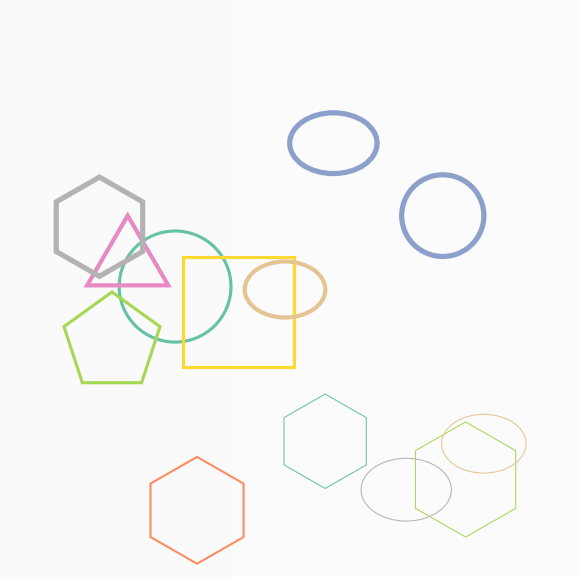[{"shape": "hexagon", "thickness": 0.5, "radius": 0.41, "center": [0.559, 0.235]}, {"shape": "circle", "thickness": 1.5, "radius": 0.48, "center": [0.301, 0.503]}, {"shape": "hexagon", "thickness": 1, "radius": 0.46, "center": [0.339, 0.115]}, {"shape": "circle", "thickness": 2.5, "radius": 0.35, "center": [0.762, 0.626]}, {"shape": "oval", "thickness": 2.5, "radius": 0.38, "center": [0.574, 0.751]}, {"shape": "triangle", "thickness": 2, "radius": 0.4, "center": [0.22, 0.545]}, {"shape": "hexagon", "thickness": 0.5, "radius": 0.5, "center": [0.801, 0.169]}, {"shape": "pentagon", "thickness": 1.5, "radius": 0.43, "center": [0.193, 0.407]}, {"shape": "square", "thickness": 1.5, "radius": 0.47, "center": [0.411, 0.459]}, {"shape": "oval", "thickness": 2, "radius": 0.35, "center": [0.49, 0.498]}, {"shape": "oval", "thickness": 0.5, "radius": 0.36, "center": [0.832, 0.231]}, {"shape": "oval", "thickness": 0.5, "radius": 0.39, "center": [0.699, 0.151]}, {"shape": "hexagon", "thickness": 2.5, "radius": 0.43, "center": [0.171, 0.607]}]